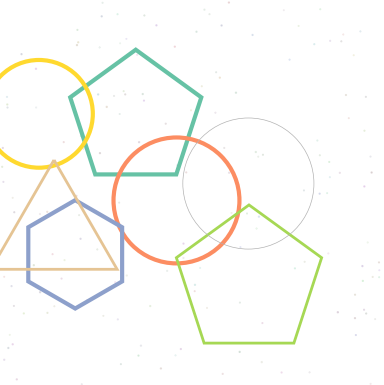[{"shape": "pentagon", "thickness": 3, "radius": 0.9, "center": [0.353, 0.692]}, {"shape": "circle", "thickness": 3, "radius": 0.82, "center": [0.458, 0.479]}, {"shape": "hexagon", "thickness": 3, "radius": 0.7, "center": [0.195, 0.339]}, {"shape": "pentagon", "thickness": 2, "radius": 0.99, "center": [0.647, 0.269]}, {"shape": "circle", "thickness": 3, "radius": 0.7, "center": [0.101, 0.704]}, {"shape": "triangle", "thickness": 2, "radius": 0.95, "center": [0.14, 0.395]}, {"shape": "circle", "thickness": 0.5, "radius": 0.85, "center": [0.645, 0.523]}]